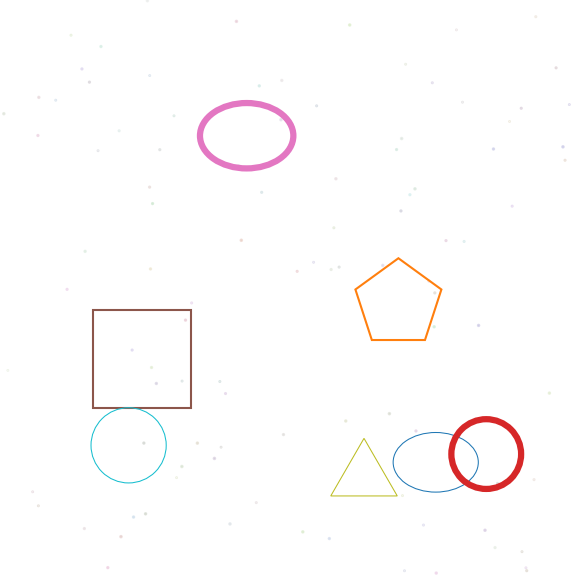[{"shape": "oval", "thickness": 0.5, "radius": 0.37, "center": [0.755, 0.199]}, {"shape": "pentagon", "thickness": 1, "radius": 0.39, "center": [0.69, 0.474]}, {"shape": "circle", "thickness": 3, "radius": 0.3, "center": [0.842, 0.213]}, {"shape": "square", "thickness": 1, "radius": 0.42, "center": [0.246, 0.377]}, {"shape": "oval", "thickness": 3, "radius": 0.4, "center": [0.427, 0.764]}, {"shape": "triangle", "thickness": 0.5, "radius": 0.33, "center": [0.63, 0.174]}, {"shape": "circle", "thickness": 0.5, "radius": 0.33, "center": [0.223, 0.228]}]